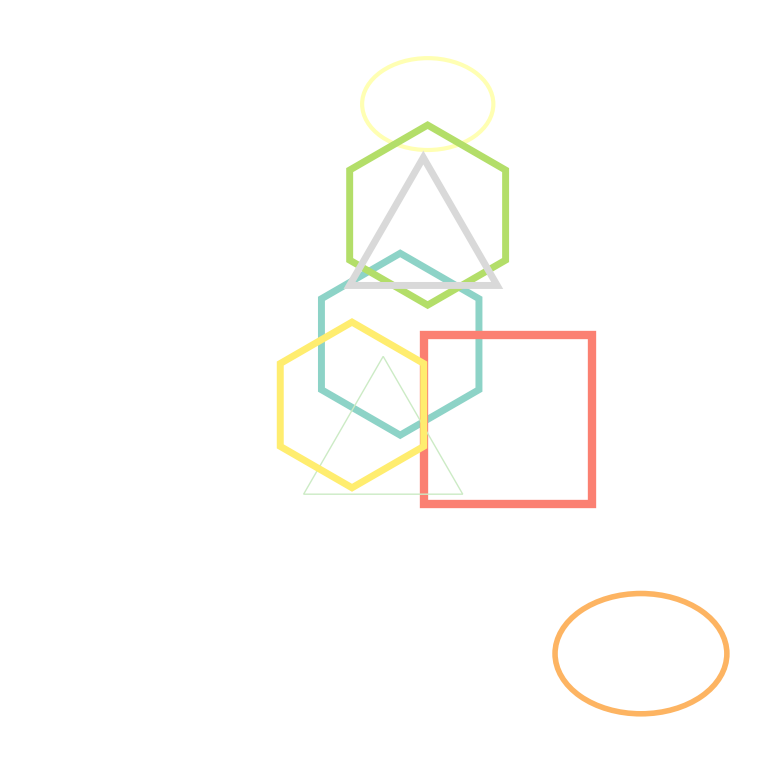[{"shape": "hexagon", "thickness": 2.5, "radius": 0.59, "center": [0.52, 0.553]}, {"shape": "oval", "thickness": 1.5, "radius": 0.43, "center": [0.555, 0.865]}, {"shape": "square", "thickness": 3, "radius": 0.55, "center": [0.66, 0.455]}, {"shape": "oval", "thickness": 2, "radius": 0.56, "center": [0.832, 0.151]}, {"shape": "hexagon", "thickness": 2.5, "radius": 0.58, "center": [0.555, 0.721]}, {"shape": "triangle", "thickness": 2.5, "radius": 0.55, "center": [0.55, 0.685]}, {"shape": "triangle", "thickness": 0.5, "radius": 0.6, "center": [0.498, 0.418]}, {"shape": "hexagon", "thickness": 2.5, "radius": 0.54, "center": [0.457, 0.474]}]